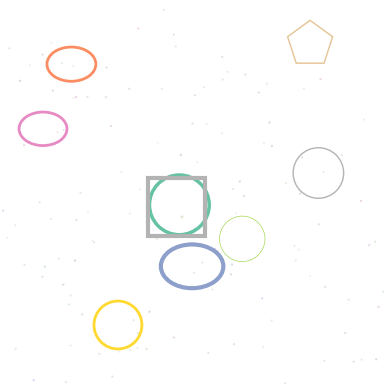[{"shape": "circle", "thickness": 2.5, "radius": 0.39, "center": [0.466, 0.468]}, {"shape": "oval", "thickness": 2, "radius": 0.32, "center": [0.185, 0.833]}, {"shape": "oval", "thickness": 3, "radius": 0.41, "center": [0.499, 0.308]}, {"shape": "oval", "thickness": 2, "radius": 0.31, "center": [0.112, 0.665]}, {"shape": "circle", "thickness": 0.5, "radius": 0.3, "center": [0.629, 0.38]}, {"shape": "circle", "thickness": 2, "radius": 0.31, "center": [0.306, 0.156]}, {"shape": "pentagon", "thickness": 1, "radius": 0.31, "center": [0.806, 0.886]}, {"shape": "square", "thickness": 3, "radius": 0.37, "center": [0.459, 0.462]}, {"shape": "circle", "thickness": 1, "radius": 0.33, "center": [0.827, 0.551]}]